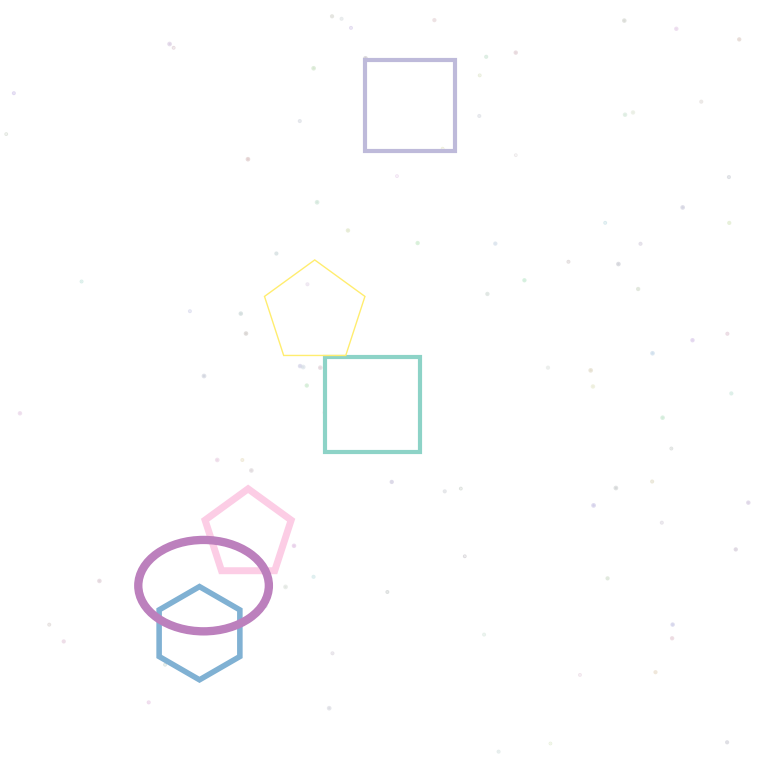[{"shape": "square", "thickness": 1.5, "radius": 0.31, "center": [0.484, 0.475]}, {"shape": "square", "thickness": 1.5, "radius": 0.29, "center": [0.533, 0.863]}, {"shape": "hexagon", "thickness": 2, "radius": 0.3, "center": [0.259, 0.178]}, {"shape": "pentagon", "thickness": 2.5, "radius": 0.29, "center": [0.322, 0.306]}, {"shape": "oval", "thickness": 3, "radius": 0.42, "center": [0.264, 0.239]}, {"shape": "pentagon", "thickness": 0.5, "radius": 0.34, "center": [0.409, 0.594]}]